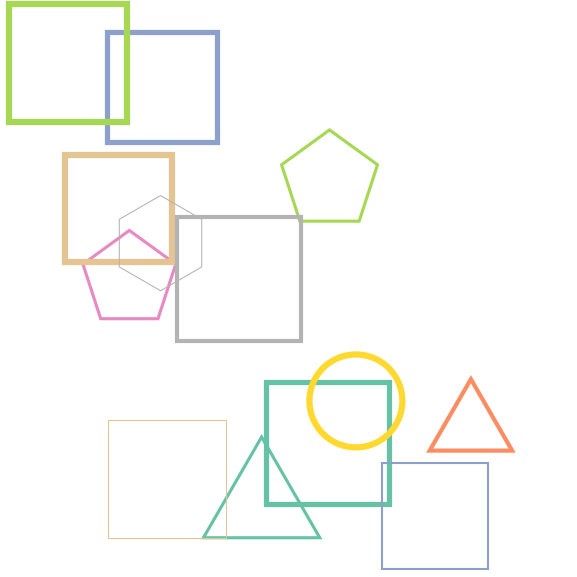[{"shape": "square", "thickness": 2.5, "radius": 0.53, "center": [0.567, 0.232]}, {"shape": "triangle", "thickness": 1.5, "radius": 0.58, "center": [0.453, 0.126]}, {"shape": "triangle", "thickness": 2, "radius": 0.41, "center": [0.815, 0.26]}, {"shape": "square", "thickness": 1, "radius": 0.46, "center": [0.753, 0.106]}, {"shape": "square", "thickness": 2.5, "radius": 0.47, "center": [0.28, 0.849]}, {"shape": "pentagon", "thickness": 1.5, "radius": 0.42, "center": [0.224, 0.516]}, {"shape": "pentagon", "thickness": 1.5, "radius": 0.44, "center": [0.571, 0.687]}, {"shape": "square", "thickness": 3, "radius": 0.51, "center": [0.118, 0.89]}, {"shape": "circle", "thickness": 3, "radius": 0.4, "center": [0.616, 0.305]}, {"shape": "square", "thickness": 3, "radius": 0.47, "center": [0.205, 0.638]}, {"shape": "square", "thickness": 0.5, "radius": 0.51, "center": [0.289, 0.17]}, {"shape": "square", "thickness": 2, "radius": 0.54, "center": [0.414, 0.516]}, {"shape": "hexagon", "thickness": 0.5, "radius": 0.41, "center": [0.278, 0.578]}]